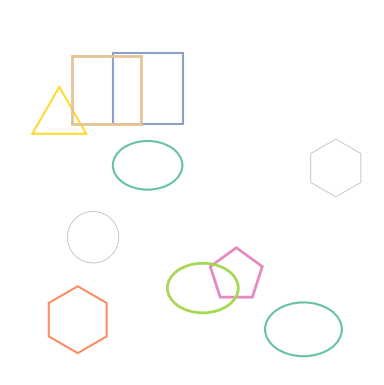[{"shape": "oval", "thickness": 1.5, "radius": 0.5, "center": [0.788, 0.145]}, {"shape": "oval", "thickness": 1.5, "radius": 0.45, "center": [0.383, 0.571]}, {"shape": "hexagon", "thickness": 1.5, "radius": 0.43, "center": [0.202, 0.17]}, {"shape": "square", "thickness": 1.5, "radius": 0.46, "center": [0.385, 0.771]}, {"shape": "pentagon", "thickness": 2, "radius": 0.36, "center": [0.614, 0.286]}, {"shape": "oval", "thickness": 2, "radius": 0.46, "center": [0.527, 0.252]}, {"shape": "triangle", "thickness": 1.5, "radius": 0.41, "center": [0.154, 0.693]}, {"shape": "square", "thickness": 2, "radius": 0.44, "center": [0.276, 0.767]}, {"shape": "hexagon", "thickness": 0.5, "radius": 0.38, "center": [0.872, 0.564]}, {"shape": "circle", "thickness": 0.5, "radius": 0.33, "center": [0.242, 0.384]}]